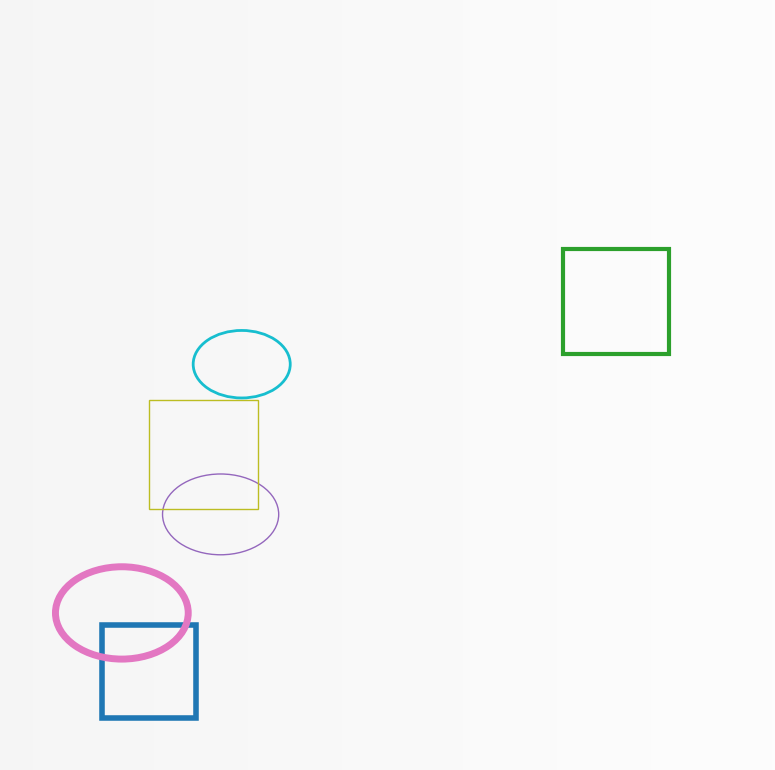[{"shape": "square", "thickness": 2, "radius": 0.3, "center": [0.192, 0.128]}, {"shape": "square", "thickness": 1.5, "radius": 0.34, "center": [0.795, 0.609]}, {"shape": "oval", "thickness": 0.5, "radius": 0.37, "center": [0.285, 0.332]}, {"shape": "oval", "thickness": 2.5, "radius": 0.43, "center": [0.157, 0.204]}, {"shape": "square", "thickness": 0.5, "radius": 0.35, "center": [0.263, 0.41]}, {"shape": "oval", "thickness": 1, "radius": 0.31, "center": [0.312, 0.527]}]